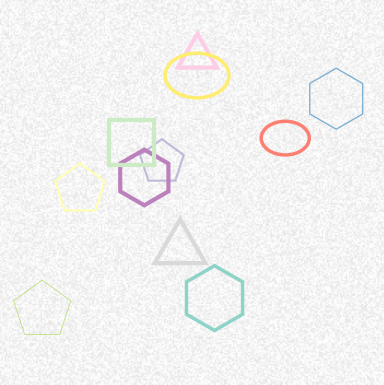[{"shape": "hexagon", "thickness": 2.5, "radius": 0.42, "center": [0.557, 0.226]}, {"shape": "pentagon", "thickness": 1.5, "radius": 0.34, "center": [0.208, 0.508]}, {"shape": "pentagon", "thickness": 1.5, "radius": 0.3, "center": [0.42, 0.579]}, {"shape": "oval", "thickness": 2.5, "radius": 0.31, "center": [0.741, 0.641]}, {"shape": "hexagon", "thickness": 1, "radius": 0.4, "center": [0.873, 0.744]}, {"shape": "pentagon", "thickness": 0.5, "radius": 0.39, "center": [0.11, 0.195]}, {"shape": "triangle", "thickness": 3, "radius": 0.29, "center": [0.513, 0.854]}, {"shape": "triangle", "thickness": 3, "radius": 0.38, "center": [0.468, 0.355]}, {"shape": "hexagon", "thickness": 3, "radius": 0.36, "center": [0.375, 0.539]}, {"shape": "square", "thickness": 3, "radius": 0.29, "center": [0.341, 0.63]}, {"shape": "oval", "thickness": 2.5, "radius": 0.41, "center": [0.512, 0.804]}]